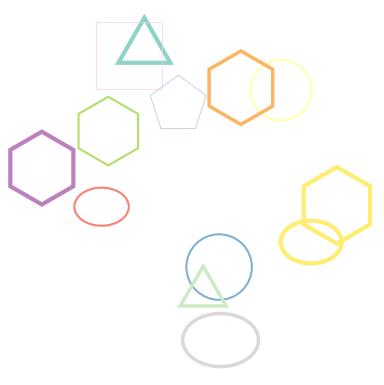[{"shape": "triangle", "thickness": 3, "radius": 0.39, "center": [0.375, 0.876]}, {"shape": "circle", "thickness": 1.5, "radius": 0.39, "center": [0.73, 0.765]}, {"shape": "pentagon", "thickness": 0.5, "radius": 0.38, "center": [0.463, 0.728]}, {"shape": "oval", "thickness": 1.5, "radius": 0.35, "center": [0.264, 0.463]}, {"shape": "circle", "thickness": 1.5, "radius": 0.43, "center": [0.569, 0.306]}, {"shape": "hexagon", "thickness": 2.5, "radius": 0.48, "center": [0.626, 0.772]}, {"shape": "hexagon", "thickness": 1.5, "radius": 0.45, "center": [0.281, 0.66]}, {"shape": "square", "thickness": 0.5, "radius": 0.43, "center": [0.336, 0.856]}, {"shape": "oval", "thickness": 2.5, "radius": 0.49, "center": [0.573, 0.117]}, {"shape": "hexagon", "thickness": 3, "radius": 0.47, "center": [0.109, 0.563]}, {"shape": "triangle", "thickness": 2.5, "radius": 0.34, "center": [0.528, 0.24]}, {"shape": "hexagon", "thickness": 3, "radius": 0.5, "center": [0.875, 0.467]}, {"shape": "oval", "thickness": 3, "radius": 0.4, "center": [0.808, 0.371]}]